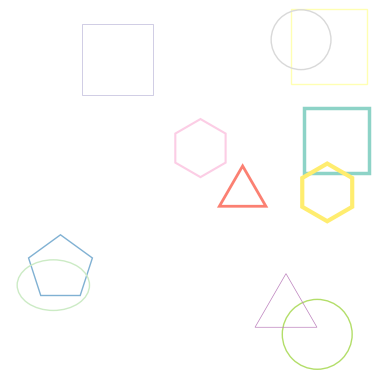[{"shape": "square", "thickness": 2.5, "radius": 0.42, "center": [0.873, 0.635]}, {"shape": "square", "thickness": 1, "radius": 0.49, "center": [0.854, 0.879]}, {"shape": "square", "thickness": 0.5, "radius": 0.46, "center": [0.304, 0.845]}, {"shape": "triangle", "thickness": 2, "radius": 0.35, "center": [0.63, 0.499]}, {"shape": "pentagon", "thickness": 1, "radius": 0.44, "center": [0.157, 0.303]}, {"shape": "circle", "thickness": 1, "radius": 0.45, "center": [0.824, 0.132]}, {"shape": "hexagon", "thickness": 1.5, "radius": 0.38, "center": [0.521, 0.615]}, {"shape": "circle", "thickness": 1, "radius": 0.39, "center": [0.782, 0.897]}, {"shape": "triangle", "thickness": 0.5, "radius": 0.46, "center": [0.743, 0.196]}, {"shape": "oval", "thickness": 1, "radius": 0.47, "center": [0.139, 0.259]}, {"shape": "hexagon", "thickness": 3, "radius": 0.37, "center": [0.85, 0.5]}]